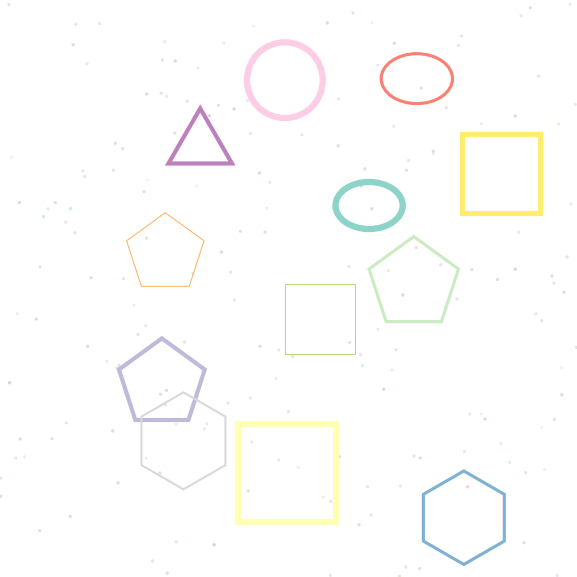[{"shape": "oval", "thickness": 3, "radius": 0.29, "center": [0.639, 0.643]}, {"shape": "square", "thickness": 3, "radius": 0.42, "center": [0.496, 0.18]}, {"shape": "pentagon", "thickness": 2, "radius": 0.39, "center": [0.28, 0.335]}, {"shape": "oval", "thickness": 1.5, "radius": 0.31, "center": [0.722, 0.863]}, {"shape": "hexagon", "thickness": 1.5, "radius": 0.4, "center": [0.803, 0.103]}, {"shape": "pentagon", "thickness": 0.5, "radius": 0.35, "center": [0.286, 0.56]}, {"shape": "square", "thickness": 0.5, "radius": 0.3, "center": [0.554, 0.447]}, {"shape": "circle", "thickness": 3, "radius": 0.33, "center": [0.493, 0.86]}, {"shape": "hexagon", "thickness": 1, "radius": 0.42, "center": [0.318, 0.236]}, {"shape": "triangle", "thickness": 2, "radius": 0.32, "center": [0.347, 0.748]}, {"shape": "pentagon", "thickness": 1.5, "radius": 0.41, "center": [0.716, 0.508]}, {"shape": "square", "thickness": 2.5, "radius": 0.34, "center": [0.868, 0.699]}]